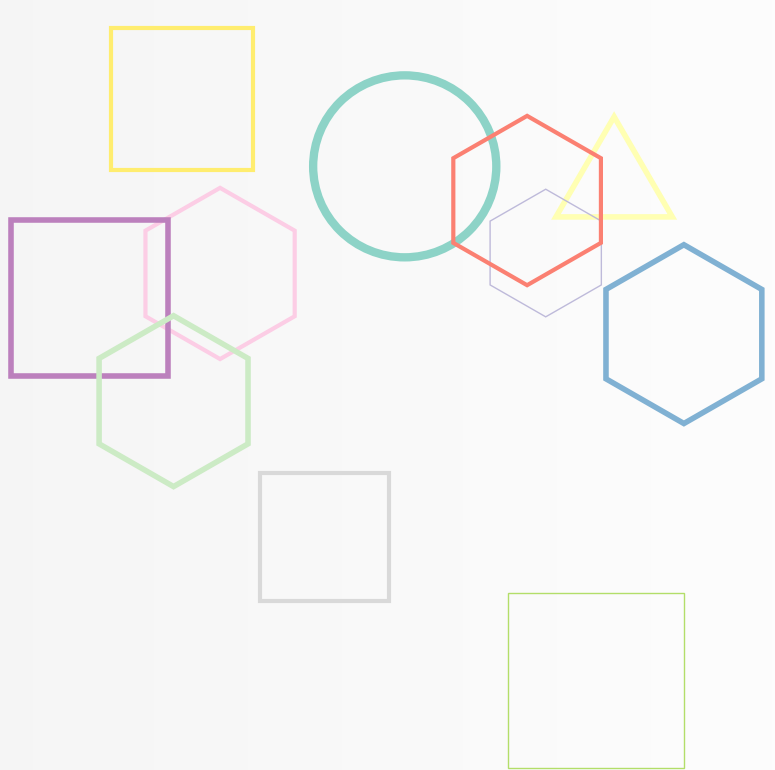[{"shape": "circle", "thickness": 3, "radius": 0.59, "center": [0.522, 0.784]}, {"shape": "triangle", "thickness": 2, "radius": 0.43, "center": [0.792, 0.762]}, {"shape": "hexagon", "thickness": 0.5, "radius": 0.41, "center": [0.704, 0.671]}, {"shape": "hexagon", "thickness": 1.5, "radius": 0.55, "center": [0.68, 0.74]}, {"shape": "hexagon", "thickness": 2, "radius": 0.58, "center": [0.882, 0.566]}, {"shape": "square", "thickness": 0.5, "radius": 0.57, "center": [0.769, 0.116]}, {"shape": "hexagon", "thickness": 1.5, "radius": 0.56, "center": [0.284, 0.645]}, {"shape": "square", "thickness": 1.5, "radius": 0.41, "center": [0.419, 0.303]}, {"shape": "square", "thickness": 2, "radius": 0.51, "center": [0.115, 0.613]}, {"shape": "hexagon", "thickness": 2, "radius": 0.55, "center": [0.224, 0.479]}, {"shape": "square", "thickness": 1.5, "radius": 0.46, "center": [0.235, 0.871]}]